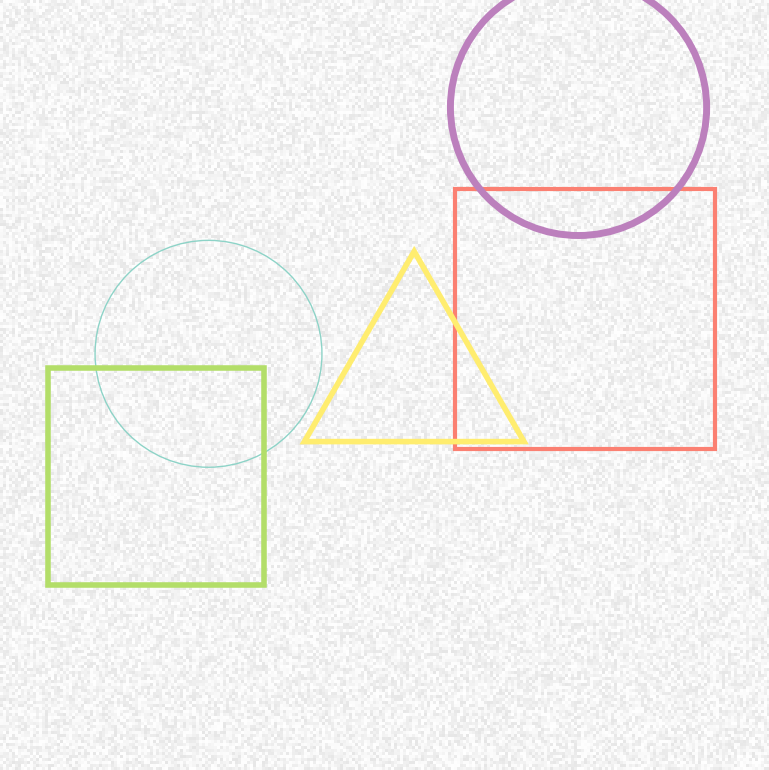[{"shape": "circle", "thickness": 0.5, "radius": 0.74, "center": [0.271, 0.541]}, {"shape": "square", "thickness": 1.5, "radius": 0.84, "center": [0.76, 0.586]}, {"shape": "square", "thickness": 2, "radius": 0.7, "center": [0.203, 0.381]}, {"shape": "circle", "thickness": 2.5, "radius": 0.83, "center": [0.751, 0.861]}, {"shape": "triangle", "thickness": 2, "radius": 0.82, "center": [0.538, 0.509]}]